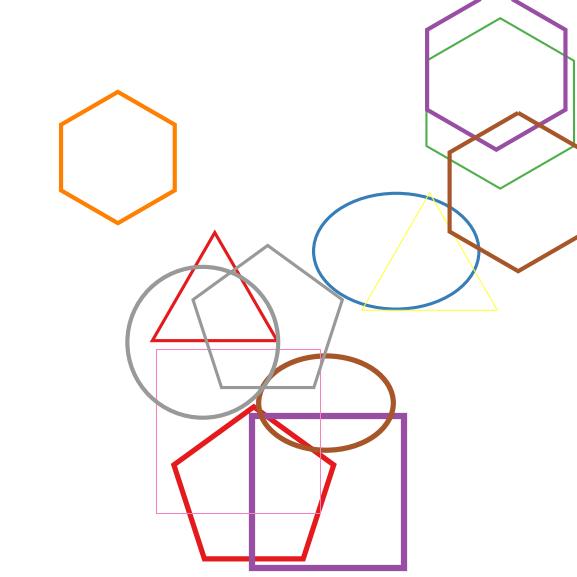[{"shape": "triangle", "thickness": 1.5, "radius": 0.62, "center": [0.372, 0.472]}, {"shape": "pentagon", "thickness": 2.5, "radius": 0.73, "center": [0.44, 0.149]}, {"shape": "oval", "thickness": 1.5, "radius": 0.72, "center": [0.686, 0.564]}, {"shape": "hexagon", "thickness": 1, "radius": 0.74, "center": [0.866, 0.82]}, {"shape": "square", "thickness": 3, "radius": 0.66, "center": [0.568, 0.147]}, {"shape": "hexagon", "thickness": 2, "radius": 0.69, "center": [0.859, 0.878]}, {"shape": "hexagon", "thickness": 2, "radius": 0.57, "center": [0.204, 0.726]}, {"shape": "triangle", "thickness": 0.5, "radius": 0.68, "center": [0.744, 0.53]}, {"shape": "hexagon", "thickness": 2, "radius": 0.69, "center": [0.897, 0.667]}, {"shape": "oval", "thickness": 2.5, "radius": 0.58, "center": [0.564, 0.301]}, {"shape": "square", "thickness": 0.5, "radius": 0.71, "center": [0.412, 0.253]}, {"shape": "pentagon", "thickness": 1.5, "radius": 0.68, "center": [0.464, 0.438]}, {"shape": "circle", "thickness": 2, "radius": 0.65, "center": [0.351, 0.406]}]